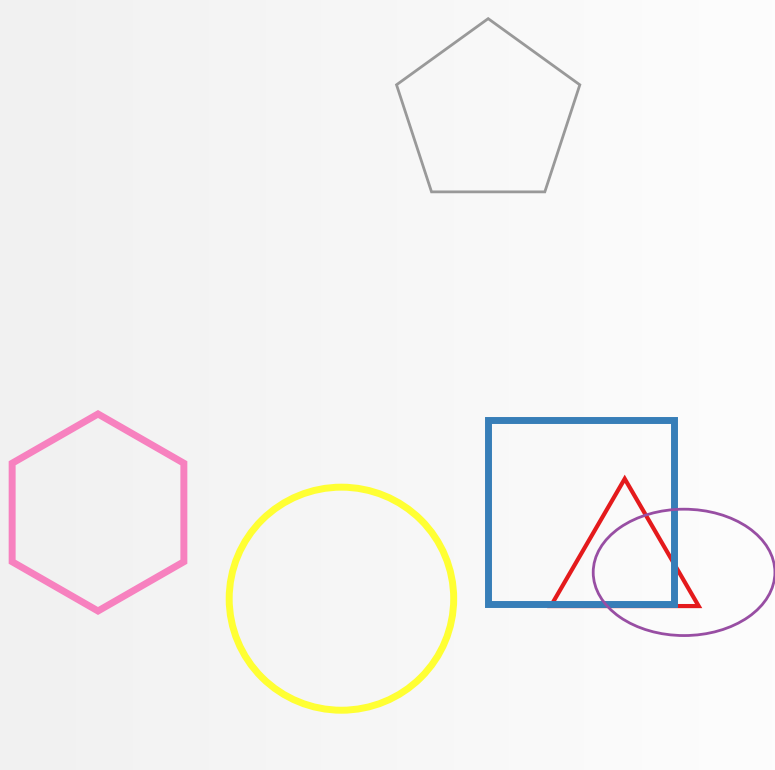[{"shape": "triangle", "thickness": 1.5, "radius": 0.55, "center": [0.806, 0.268]}, {"shape": "square", "thickness": 2.5, "radius": 0.6, "center": [0.75, 0.335]}, {"shape": "oval", "thickness": 1, "radius": 0.59, "center": [0.883, 0.257]}, {"shape": "circle", "thickness": 2.5, "radius": 0.72, "center": [0.441, 0.222]}, {"shape": "hexagon", "thickness": 2.5, "radius": 0.64, "center": [0.126, 0.334]}, {"shape": "pentagon", "thickness": 1, "radius": 0.62, "center": [0.63, 0.851]}]